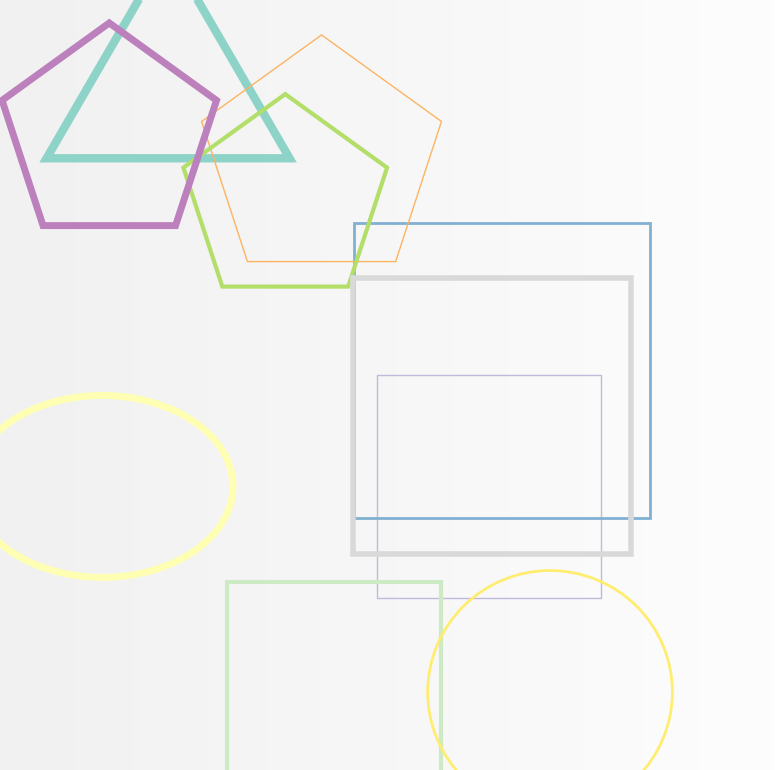[{"shape": "triangle", "thickness": 3, "radius": 0.91, "center": [0.217, 0.885]}, {"shape": "oval", "thickness": 2.5, "radius": 0.84, "center": [0.132, 0.368]}, {"shape": "square", "thickness": 0.5, "radius": 0.72, "center": [0.631, 0.368]}, {"shape": "square", "thickness": 1, "radius": 0.96, "center": [0.648, 0.519]}, {"shape": "pentagon", "thickness": 0.5, "radius": 0.81, "center": [0.415, 0.792]}, {"shape": "pentagon", "thickness": 1.5, "radius": 0.69, "center": [0.368, 0.74]}, {"shape": "square", "thickness": 2, "radius": 0.9, "center": [0.635, 0.46]}, {"shape": "pentagon", "thickness": 2.5, "radius": 0.73, "center": [0.141, 0.825]}, {"shape": "square", "thickness": 1.5, "radius": 0.69, "center": [0.431, 0.106]}, {"shape": "circle", "thickness": 1, "radius": 0.79, "center": [0.71, 0.101]}]